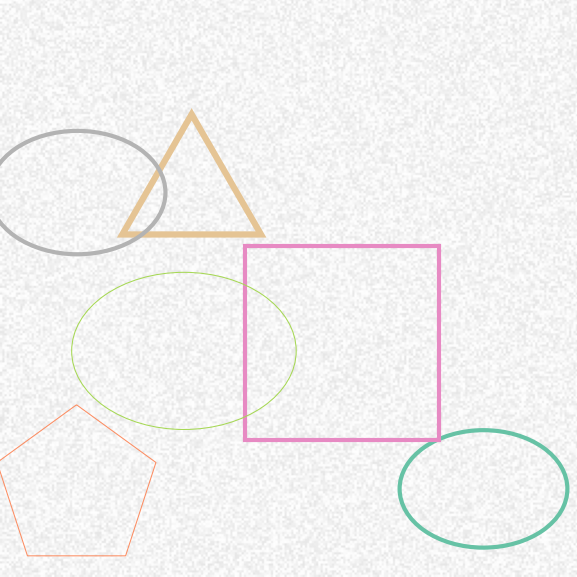[{"shape": "oval", "thickness": 2, "radius": 0.73, "center": [0.837, 0.153]}, {"shape": "pentagon", "thickness": 0.5, "radius": 0.72, "center": [0.133, 0.154]}, {"shape": "square", "thickness": 2, "radius": 0.84, "center": [0.592, 0.406]}, {"shape": "oval", "thickness": 0.5, "radius": 0.97, "center": [0.318, 0.392]}, {"shape": "triangle", "thickness": 3, "radius": 0.69, "center": [0.332, 0.662]}, {"shape": "oval", "thickness": 2, "radius": 0.76, "center": [0.134, 0.666]}]